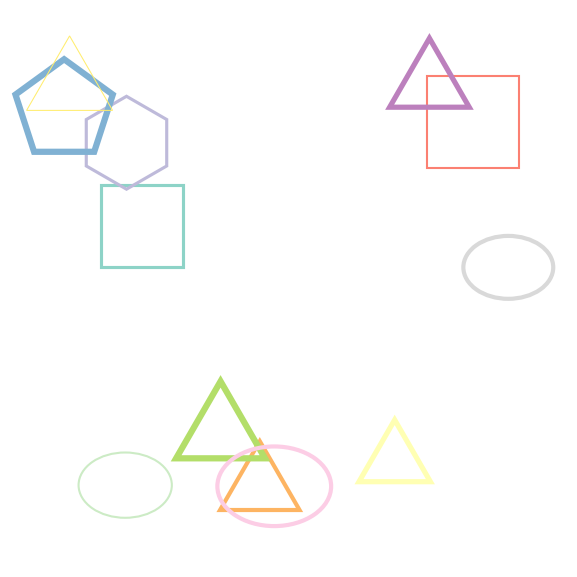[{"shape": "square", "thickness": 1.5, "radius": 0.36, "center": [0.246, 0.608]}, {"shape": "triangle", "thickness": 2.5, "radius": 0.36, "center": [0.683, 0.201]}, {"shape": "hexagon", "thickness": 1.5, "radius": 0.4, "center": [0.219, 0.752]}, {"shape": "square", "thickness": 1, "radius": 0.4, "center": [0.819, 0.788]}, {"shape": "pentagon", "thickness": 3, "radius": 0.44, "center": [0.111, 0.808]}, {"shape": "triangle", "thickness": 2, "radius": 0.4, "center": [0.45, 0.156]}, {"shape": "triangle", "thickness": 3, "radius": 0.44, "center": [0.382, 0.25]}, {"shape": "oval", "thickness": 2, "radius": 0.49, "center": [0.475, 0.157]}, {"shape": "oval", "thickness": 2, "radius": 0.39, "center": [0.88, 0.536]}, {"shape": "triangle", "thickness": 2.5, "radius": 0.4, "center": [0.744, 0.853]}, {"shape": "oval", "thickness": 1, "radius": 0.4, "center": [0.217, 0.159]}, {"shape": "triangle", "thickness": 0.5, "radius": 0.43, "center": [0.121, 0.851]}]